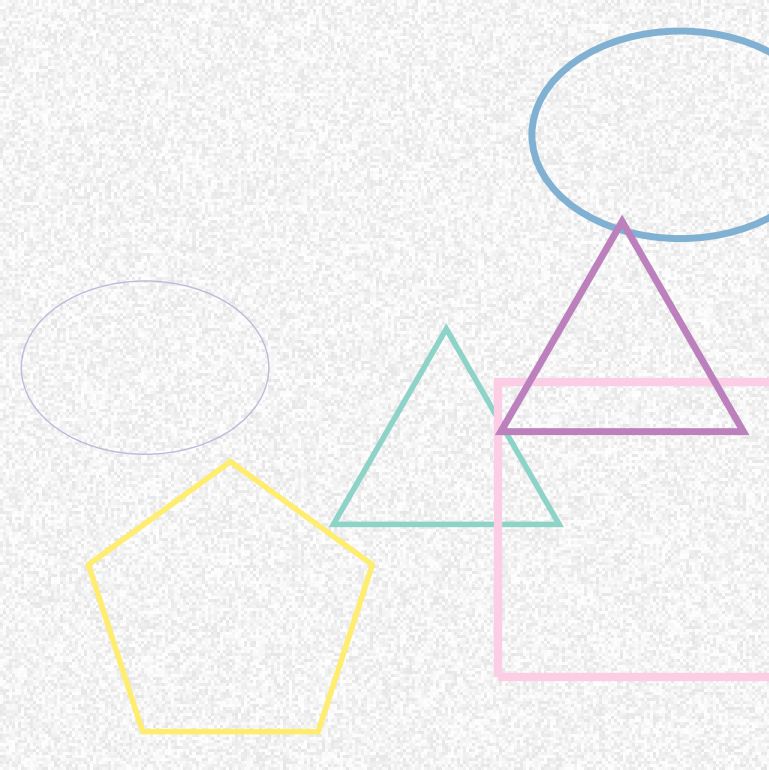[{"shape": "triangle", "thickness": 2, "radius": 0.85, "center": [0.58, 0.404]}, {"shape": "oval", "thickness": 0.5, "radius": 0.8, "center": [0.188, 0.523]}, {"shape": "oval", "thickness": 2.5, "radius": 0.96, "center": [0.883, 0.825]}, {"shape": "square", "thickness": 3, "radius": 0.96, "center": [0.838, 0.313]}, {"shape": "triangle", "thickness": 2.5, "radius": 0.91, "center": [0.808, 0.53]}, {"shape": "pentagon", "thickness": 2, "radius": 0.97, "center": [0.299, 0.207]}]